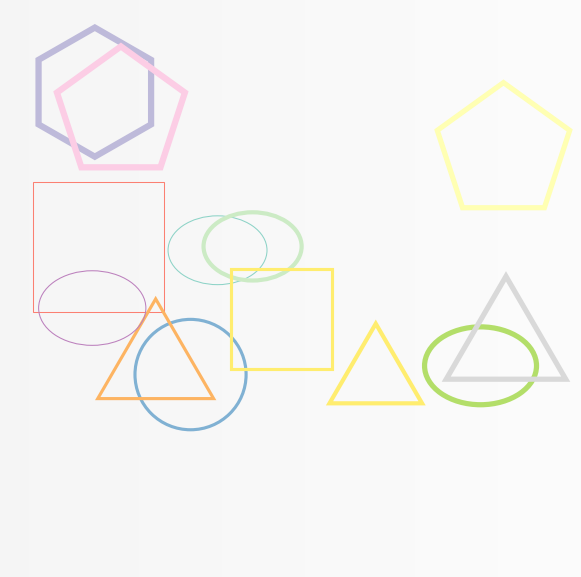[{"shape": "oval", "thickness": 0.5, "radius": 0.43, "center": [0.374, 0.566]}, {"shape": "pentagon", "thickness": 2.5, "radius": 0.6, "center": [0.866, 0.736]}, {"shape": "hexagon", "thickness": 3, "radius": 0.56, "center": [0.163, 0.84]}, {"shape": "square", "thickness": 0.5, "radius": 0.56, "center": [0.169, 0.571]}, {"shape": "circle", "thickness": 1.5, "radius": 0.48, "center": [0.328, 0.351]}, {"shape": "triangle", "thickness": 1.5, "radius": 0.58, "center": [0.268, 0.366]}, {"shape": "oval", "thickness": 2.5, "radius": 0.48, "center": [0.827, 0.366]}, {"shape": "pentagon", "thickness": 3, "radius": 0.58, "center": [0.208, 0.803]}, {"shape": "triangle", "thickness": 2.5, "radius": 0.59, "center": [0.871, 0.402]}, {"shape": "oval", "thickness": 0.5, "radius": 0.46, "center": [0.159, 0.466]}, {"shape": "oval", "thickness": 2, "radius": 0.42, "center": [0.435, 0.572]}, {"shape": "triangle", "thickness": 2, "radius": 0.46, "center": [0.647, 0.347]}, {"shape": "square", "thickness": 1.5, "radius": 0.43, "center": [0.485, 0.446]}]